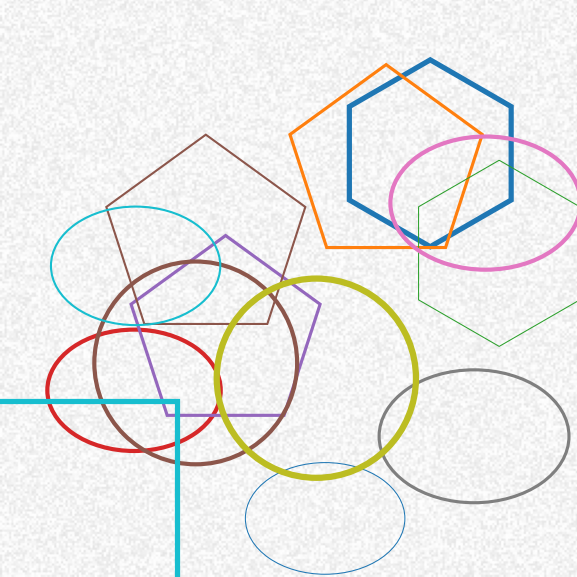[{"shape": "hexagon", "thickness": 2.5, "radius": 0.81, "center": [0.745, 0.734]}, {"shape": "oval", "thickness": 0.5, "radius": 0.69, "center": [0.563, 0.101]}, {"shape": "pentagon", "thickness": 1.5, "radius": 0.88, "center": [0.669, 0.712]}, {"shape": "hexagon", "thickness": 0.5, "radius": 0.81, "center": [0.864, 0.56]}, {"shape": "oval", "thickness": 2, "radius": 0.75, "center": [0.232, 0.323]}, {"shape": "pentagon", "thickness": 1.5, "radius": 0.86, "center": [0.391, 0.419]}, {"shape": "pentagon", "thickness": 1, "radius": 0.91, "center": [0.356, 0.585]}, {"shape": "circle", "thickness": 2, "radius": 0.88, "center": [0.339, 0.371]}, {"shape": "oval", "thickness": 2, "radius": 0.82, "center": [0.841, 0.647]}, {"shape": "oval", "thickness": 1.5, "radius": 0.82, "center": [0.821, 0.244]}, {"shape": "circle", "thickness": 3, "radius": 0.86, "center": [0.548, 0.344]}, {"shape": "oval", "thickness": 1, "radius": 0.73, "center": [0.235, 0.539]}, {"shape": "square", "thickness": 2.5, "radius": 1.0, "center": [0.106, 0.105]}]